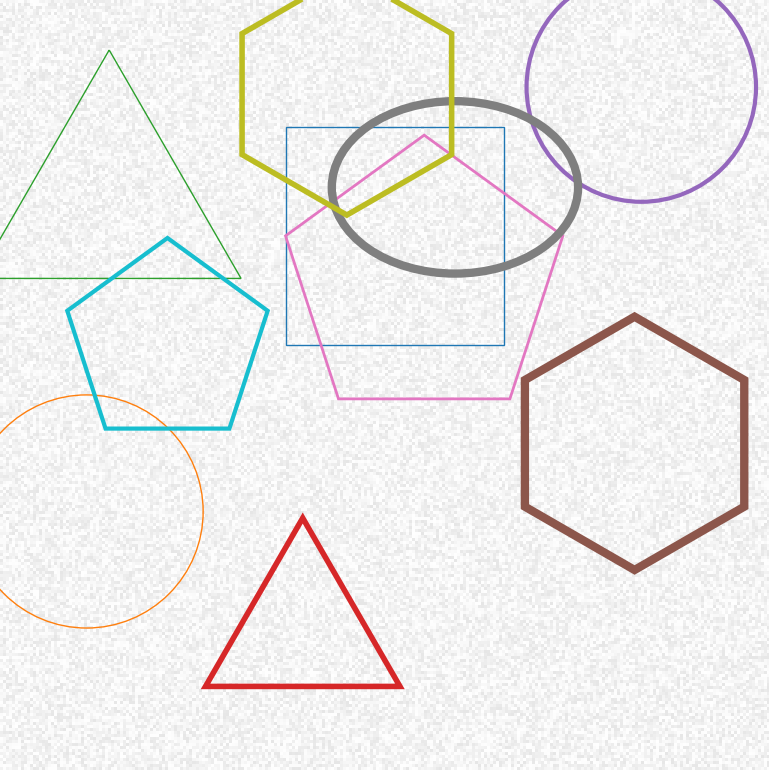[{"shape": "square", "thickness": 0.5, "radius": 0.71, "center": [0.513, 0.693]}, {"shape": "circle", "thickness": 0.5, "radius": 0.76, "center": [0.112, 0.336]}, {"shape": "triangle", "thickness": 0.5, "radius": 0.99, "center": [0.142, 0.737]}, {"shape": "triangle", "thickness": 2, "radius": 0.73, "center": [0.393, 0.181]}, {"shape": "circle", "thickness": 1.5, "radius": 0.75, "center": [0.833, 0.887]}, {"shape": "hexagon", "thickness": 3, "radius": 0.82, "center": [0.824, 0.424]}, {"shape": "pentagon", "thickness": 1, "radius": 0.95, "center": [0.551, 0.635]}, {"shape": "oval", "thickness": 3, "radius": 0.8, "center": [0.591, 0.757]}, {"shape": "hexagon", "thickness": 2, "radius": 0.79, "center": [0.45, 0.878]}, {"shape": "pentagon", "thickness": 1.5, "radius": 0.68, "center": [0.217, 0.554]}]